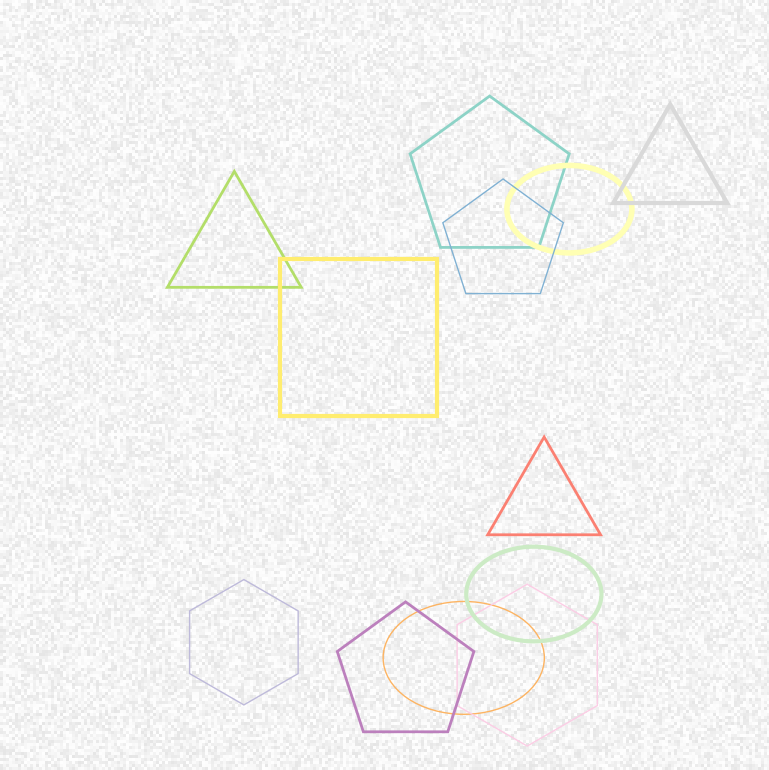[{"shape": "pentagon", "thickness": 1, "radius": 0.54, "center": [0.636, 0.767]}, {"shape": "oval", "thickness": 2, "radius": 0.41, "center": [0.739, 0.728]}, {"shape": "hexagon", "thickness": 0.5, "radius": 0.41, "center": [0.317, 0.166]}, {"shape": "triangle", "thickness": 1, "radius": 0.42, "center": [0.707, 0.348]}, {"shape": "pentagon", "thickness": 0.5, "radius": 0.41, "center": [0.653, 0.685]}, {"shape": "oval", "thickness": 0.5, "radius": 0.52, "center": [0.602, 0.146]}, {"shape": "triangle", "thickness": 1, "radius": 0.5, "center": [0.304, 0.677]}, {"shape": "hexagon", "thickness": 0.5, "radius": 0.53, "center": [0.685, 0.136]}, {"shape": "triangle", "thickness": 1.5, "radius": 0.43, "center": [0.87, 0.779]}, {"shape": "pentagon", "thickness": 1, "radius": 0.47, "center": [0.527, 0.125]}, {"shape": "oval", "thickness": 1.5, "radius": 0.44, "center": [0.693, 0.229]}, {"shape": "square", "thickness": 1.5, "radius": 0.51, "center": [0.466, 0.562]}]